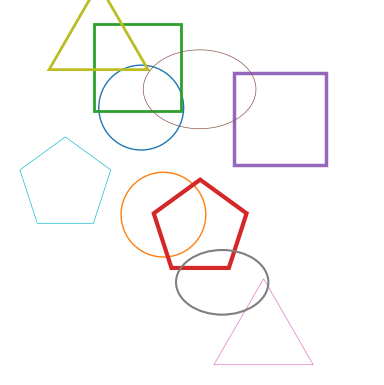[{"shape": "circle", "thickness": 1, "radius": 0.55, "center": [0.367, 0.721]}, {"shape": "circle", "thickness": 1, "radius": 0.55, "center": [0.425, 0.443]}, {"shape": "square", "thickness": 2, "radius": 0.57, "center": [0.358, 0.826]}, {"shape": "pentagon", "thickness": 3, "radius": 0.63, "center": [0.52, 0.407]}, {"shape": "square", "thickness": 2.5, "radius": 0.6, "center": [0.727, 0.691]}, {"shape": "oval", "thickness": 0.5, "radius": 0.73, "center": [0.518, 0.768]}, {"shape": "triangle", "thickness": 0.5, "radius": 0.74, "center": [0.685, 0.127]}, {"shape": "oval", "thickness": 1.5, "radius": 0.6, "center": [0.577, 0.267]}, {"shape": "triangle", "thickness": 2, "radius": 0.74, "center": [0.256, 0.893]}, {"shape": "pentagon", "thickness": 0.5, "radius": 0.62, "center": [0.17, 0.52]}]